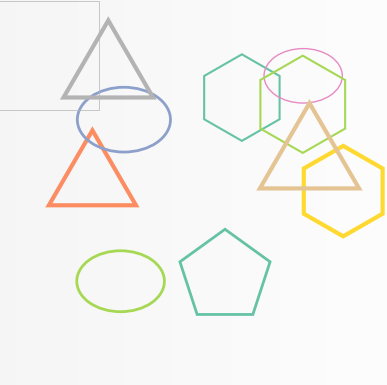[{"shape": "hexagon", "thickness": 1.5, "radius": 0.56, "center": [0.624, 0.746]}, {"shape": "pentagon", "thickness": 2, "radius": 0.61, "center": [0.581, 0.282]}, {"shape": "triangle", "thickness": 3, "radius": 0.65, "center": [0.239, 0.532]}, {"shape": "oval", "thickness": 2, "radius": 0.6, "center": [0.32, 0.689]}, {"shape": "oval", "thickness": 1, "radius": 0.51, "center": [0.782, 0.803]}, {"shape": "oval", "thickness": 2, "radius": 0.57, "center": [0.311, 0.27]}, {"shape": "hexagon", "thickness": 1.5, "radius": 0.63, "center": [0.781, 0.729]}, {"shape": "hexagon", "thickness": 3, "radius": 0.59, "center": [0.886, 0.504]}, {"shape": "triangle", "thickness": 3, "radius": 0.74, "center": [0.799, 0.584]}, {"shape": "square", "thickness": 0.5, "radius": 0.71, "center": [0.113, 0.856]}, {"shape": "triangle", "thickness": 3, "radius": 0.67, "center": [0.279, 0.813]}]